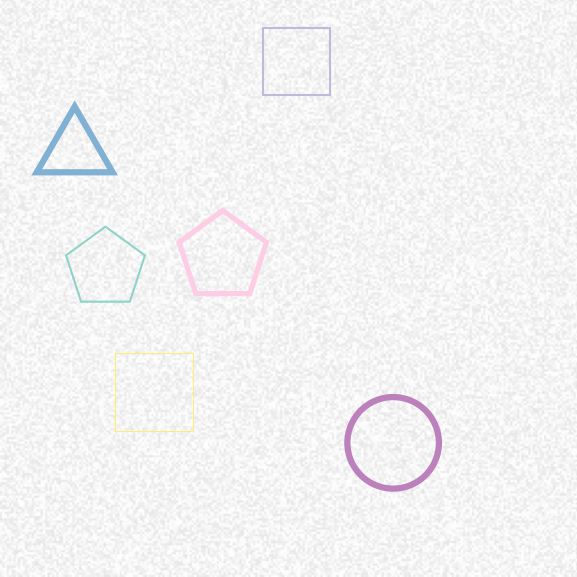[{"shape": "pentagon", "thickness": 1, "radius": 0.36, "center": [0.183, 0.535]}, {"shape": "square", "thickness": 1, "radius": 0.29, "center": [0.513, 0.893]}, {"shape": "triangle", "thickness": 3, "radius": 0.38, "center": [0.129, 0.739]}, {"shape": "pentagon", "thickness": 2.5, "radius": 0.4, "center": [0.386, 0.555]}, {"shape": "circle", "thickness": 3, "radius": 0.4, "center": [0.681, 0.232]}, {"shape": "square", "thickness": 0.5, "radius": 0.33, "center": [0.267, 0.321]}]